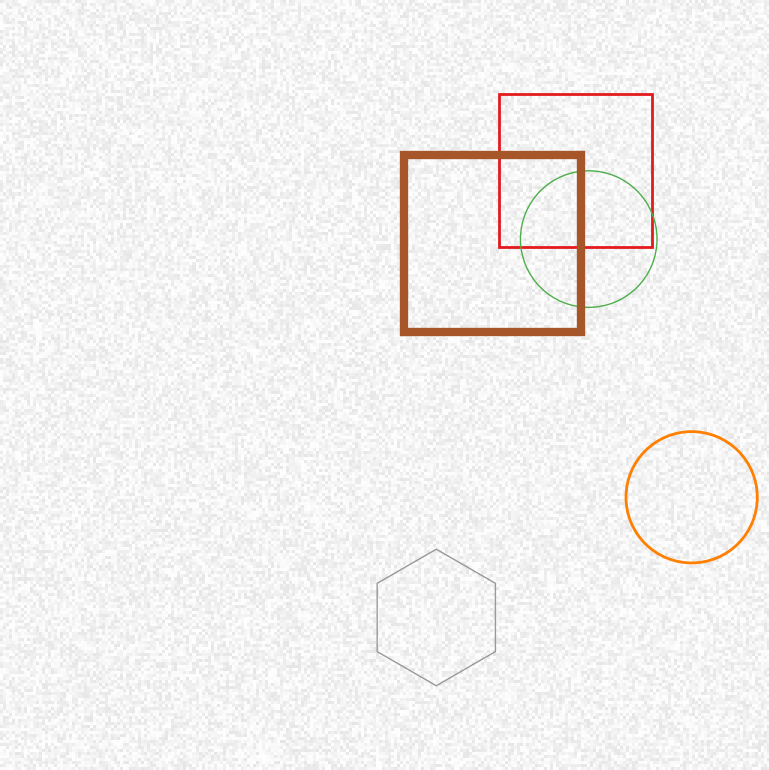[{"shape": "square", "thickness": 1, "radius": 0.5, "center": [0.747, 0.779]}, {"shape": "circle", "thickness": 0.5, "radius": 0.44, "center": [0.765, 0.69]}, {"shape": "circle", "thickness": 1, "radius": 0.43, "center": [0.898, 0.354]}, {"shape": "square", "thickness": 3, "radius": 0.57, "center": [0.64, 0.684]}, {"shape": "hexagon", "thickness": 0.5, "radius": 0.44, "center": [0.567, 0.198]}]